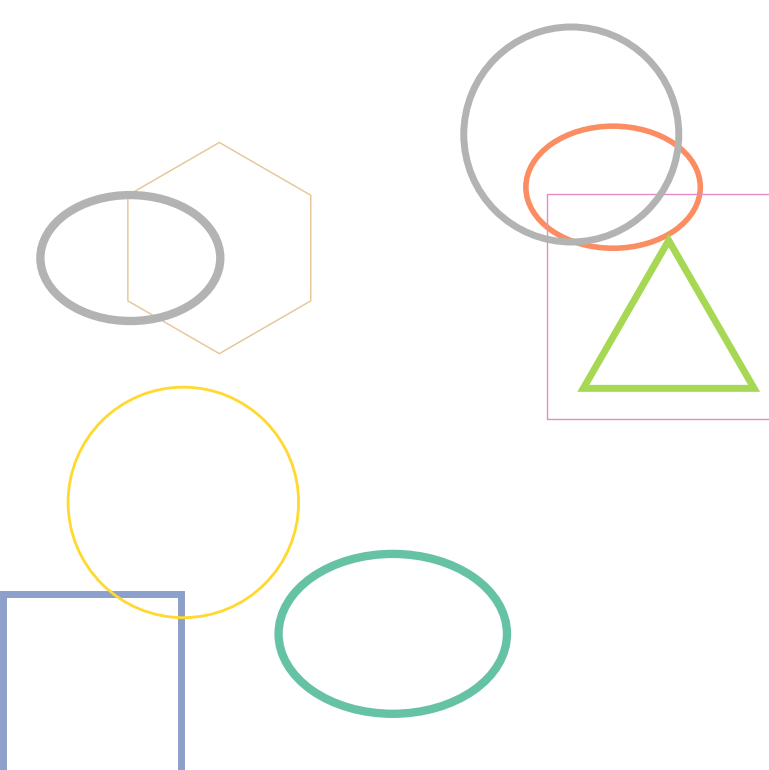[{"shape": "oval", "thickness": 3, "radius": 0.74, "center": [0.51, 0.177]}, {"shape": "oval", "thickness": 2, "radius": 0.57, "center": [0.796, 0.757]}, {"shape": "square", "thickness": 2.5, "radius": 0.58, "center": [0.12, 0.113]}, {"shape": "square", "thickness": 0.5, "radius": 0.73, "center": [0.856, 0.602]}, {"shape": "triangle", "thickness": 2.5, "radius": 0.64, "center": [0.868, 0.56]}, {"shape": "circle", "thickness": 1, "radius": 0.75, "center": [0.238, 0.348]}, {"shape": "hexagon", "thickness": 0.5, "radius": 0.69, "center": [0.285, 0.678]}, {"shape": "oval", "thickness": 3, "radius": 0.58, "center": [0.169, 0.665]}, {"shape": "circle", "thickness": 2.5, "radius": 0.7, "center": [0.742, 0.825]}]